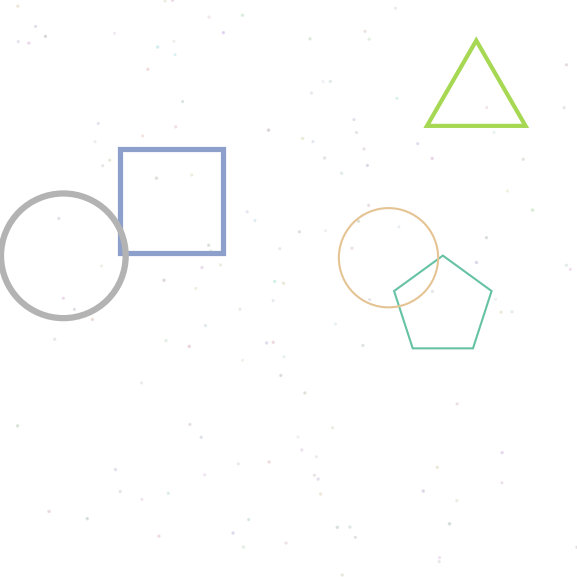[{"shape": "pentagon", "thickness": 1, "radius": 0.44, "center": [0.767, 0.468]}, {"shape": "square", "thickness": 2.5, "radius": 0.45, "center": [0.297, 0.651]}, {"shape": "triangle", "thickness": 2, "radius": 0.49, "center": [0.825, 0.83]}, {"shape": "circle", "thickness": 1, "radius": 0.43, "center": [0.673, 0.553]}, {"shape": "circle", "thickness": 3, "radius": 0.54, "center": [0.11, 0.556]}]